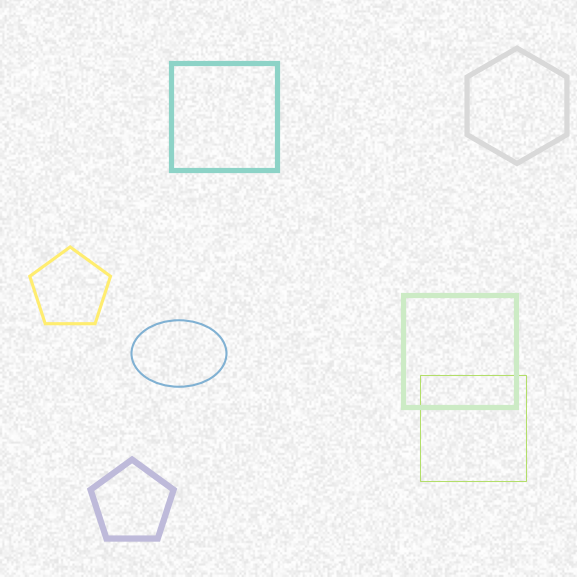[{"shape": "square", "thickness": 2.5, "radius": 0.46, "center": [0.388, 0.797]}, {"shape": "pentagon", "thickness": 3, "radius": 0.38, "center": [0.229, 0.128]}, {"shape": "oval", "thickness": 1, "radius": 0.41, "center": [0.31, 0.387]}, {"shape": "square", "thickness": 0.5, "radius": 0.46, "center": [0.818, 0.258]}, {"shape": "hexagon", "thickness": 2.5, "radius": 0.5, "center": [0.895, 0.816]}, {"shape": "square", "thickness": 2.5, "radius": 0.49, "center": [0.795, 0.391]}, {"shape": "pentagon", "thickness": 1.5, "radius": 0.37, "center": [0.121, 0.498]}]